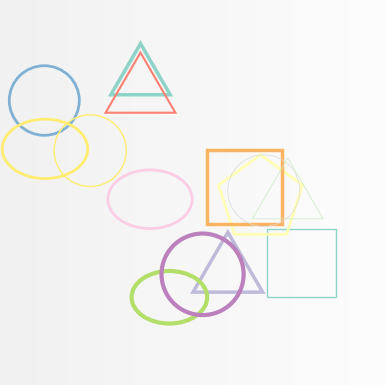[{"shape": "triangle", "thickness": 2.5, "radius": 0.44, "center": [0.363, 0.798]}, {"shape": "square", "thickness": 1, "radius": 0.45, "center": [0.778, 0.317]}, {"shape": "pentagon", "thickness": 2, "radius": 0.57, "center": [0.672, 0.484]}, {"shape": "triangle", "thickness": 2.5, "radius": 0.52, "center": [0.588, 0.293]}, {"shape": "triangle", "thickness": 1.5, "radius": 0.52, "center": [0.363, 0.759]}, {"shape": "circle", "thickness": 2, "radius": 0.45, "center": [0.114, 0.739]}, {"shape": "square", "thickness": 2.5, "radius": 0.49, "center": [0.63, 0.514]}, {"shape": "oval", "thickness": 3, "radius": 0.49, "center": [0.437, 0.228]}, {"shape": "oval", "thickness": 2, "radius": 0.54, "center": [0.387, 0.482]}, {"shape": "circle", "thickness": 0.5, "radius": 0.47, "center": [0.681, 0.505]}, {"shape": "circle", "thickness": 3, "radius": 0.53, "center": [0.523, 0.287]}, {"shape": "triangle", "thickness": 0.5, "radius": 0.53, "center": [0.743, 0.484]}, {"shape": "oval", "thickness": 2, "radius": 0.55, "center": [0.116, 0.613]}, {"shape": "circle", "thickness": 1, "radius": 0.47, "center": [0.233, 0.609]}]